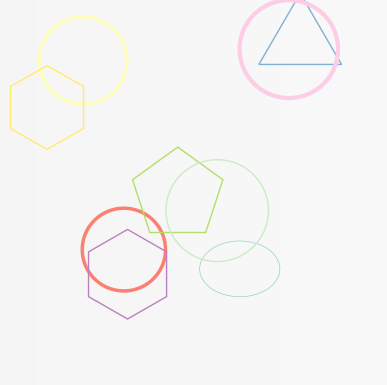[{"shape": "oval", "thickness": 0.5, "radius": 0.52, "center": [0.619, 0.302]}, {"shape": "circle", "thickness": 2, "radius": 0.57, "center": [0.215, 0.843]}, {"shape": "circle", "thickness": 2.5, "radius": 0.54, "center": [0.32, 0.352]}, {"shape": "triangle", "thickness": 1, "radius": 0.62, "center": [0.775, 0.894]}, {"shape": "pentagon", "thickness": 1, "radius": 0.61, "center": [0.459, 0.495]}, {"shape": "circle", "thickness": 3, "radius": 0.64, "center": [0.745, 0.873]}, {"shape": "hexagon", "thickness": 1, "radius": 0.58, "center": [0.329, 0.288]}, {"shape": "circle", "thickness": 1, "radius": 0.66, "center": [0.561, 0.453]}, {"shape": "hexagon", "thickness": 1, "radius": 0.54, "center": [0.121, 0.721]}]